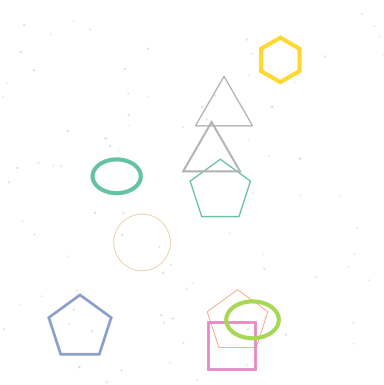[{"shape": "pentagon", "thickness": 1, "radius": 0.41, "center": [0.572, 0.504]}, {"shape": "oval", "thickness": 3, "radius": 0.31, "center": [0.303, 0.542]}, {"shape": "pentagon", "thickness": 0.5, "radius": 0.41, "center": [0.617, 0.165]}, {"shape": "pentagon", "thickness": 2, "radius": 0.43, "center": [0.208, 0.149]}, {"shape": "square", "thickness": 2, "radius": 0.31, "center": [0.601, 0.102]}, {"shape": "oval", "thickness": 3, "radius": 0.34, "center": [0.656, 0.169]}, {"shape": "hexagon", "thickness": 3, "radius": 0.29, "center": [0.728, 0.844]}, {"shape": "circle", "thickness": 0.5, "radius": 0.37, "center": [0.369, 0.37]}, {"shape": "triangle", "thickness": 1.5, "radius": 0.43, "center": [0.55, 0.598]}, {"shape": "triangle", "thickness": 1, "radius": 0.43, "center": [0.582, 0.716]}]